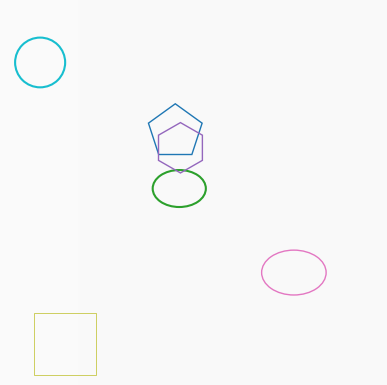[{"shape": "pentagon", "thickness": 1, "radius": 0.36, "center": [0.452, 0.658]}, {"shape": "oval", "thickness": 1.5, "radius": 0.34, "center": [0.463, 0.51]}, {"shape": "hexagon", "thickness": 1, "radius": 0.33, "center": [0.466, 0.616]}, {"shape": "oval", "thickness": 1, "radius": 0.42, "center": [0.758, 0.292]}, {"shape": "square", "thickness": 0.5, "radius": 0.4, "center": [0.168, 0.106]}, {"shape": "circle", "thickness": 1.5, "radius": 0.32, "center": [0.104, 0.838]}]